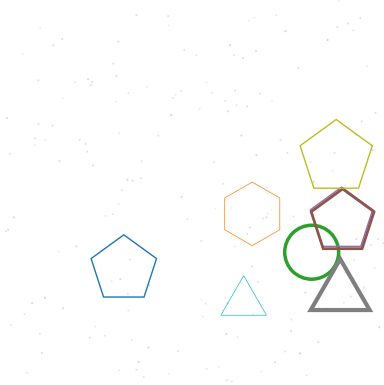[{"shape": "pentagon", "thickness": 1, "radius": 0.45, "center": [0.322, 0.301]}, {"shape": "hexagon", "thickness": 0.5, "radius": 0.41, "center": [0.655, 0.444]}, {"shape": "circle", "thickness": 2.5, "radius": 0.35, "center": [0.81, 0.345]}, {"shape": "pentagon", "thickness": 1, "radius": 0.43, "center": [0.887, 0.429]}, {"shape": "pentagon", "thickness": 2, "radius": 0.43, "center": [0.89, 0.424]}, {"shape": "triangle", "thickness": 3, "radius": 0.44, "center": [0.884, 0.239]}, {"shape": "pentagon", "thickness": 1, "radius": 0.49, "center": [0.873, 0.591]}, {"shape": "triangle", "thickness": 0.5, "radius": 0.34, "center": [0.633, 0.215]}]